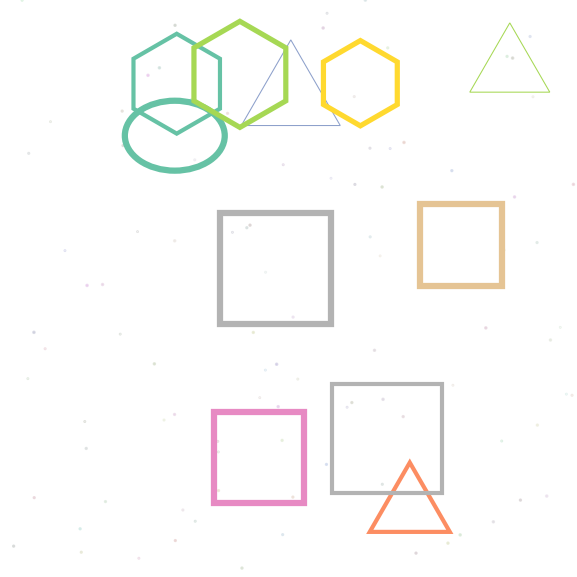[{"shape": "oval", "thickness": 3, "radius": 0.43, "center": [0.303, 0.764]}, {"shape": "hexagon", "thickness": 2, "radius": 0.43, "center": [0.306, 0.854]}, {"shape": "triangle", "thickness": 2, "radius": 0.4, "center": [0.71, 0.118]}, {"shape": "triangle", "thickness": 0.5, "radius": 0.49, "center": [0.504, 0.831]}, {"shape": "square", "thickness": 3, "radius": 0.39, "center": [0.448, 0.207]}, {"shape": "hexagon", "thickness": 2.5, "radius": 0.46, "center": [0.415, 0.87]}, {"shape": "triangle", "thickness": 0.5, "radius": 0.4, "center": [0.883, 0.88]}, {"shape": "hexagon", "thickness": 2.5, "radius": 0.37, "center": [0.624, 0.855]}, {"shape": "square", "thickness": 3, "radius": 0.35, "center": [0.798, 0.575]}, {"shape": "square", "thickness": 3, "radius": 0.48, "center": [0.477, 0.534]}, {"shape": "square", "thickness": 2, "radius": 0.48, "center": [0.67, 0.24]}]